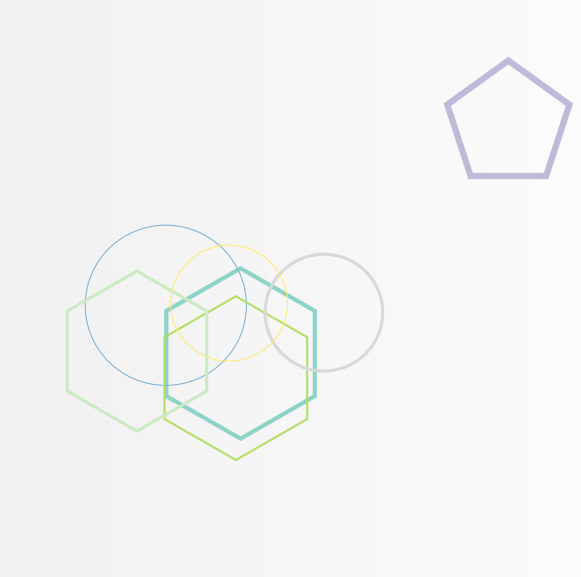[{"shape": "hexagon", "thickness": 2, "radius": 0.74, "center": [0.414, 0.387]}, {"shape": "pentagon", "thickness": 3, "radius": 0.55, "center": [0.875, 0.784]}, {"shape": "circle", "thickness": 0.5, "radius": 0.69, "center": [0.285, 0.471]}, {"shape": "hexagon", "thickness": 1, "radius": 0.71, "center": [0.406, 0.344]}, {"shape": "circle", "thickness": 1.5, "radius": 0.51, "center": [0.557, 0.458]}, {"shape": "hexagon", "thickness": 1.5, "radius": 0.69, "center": [0.236, 0.391]}, {"shape": "circle", "thickness": 0.5, "radius": 0.5, "center": [0.394, 0.474]}]